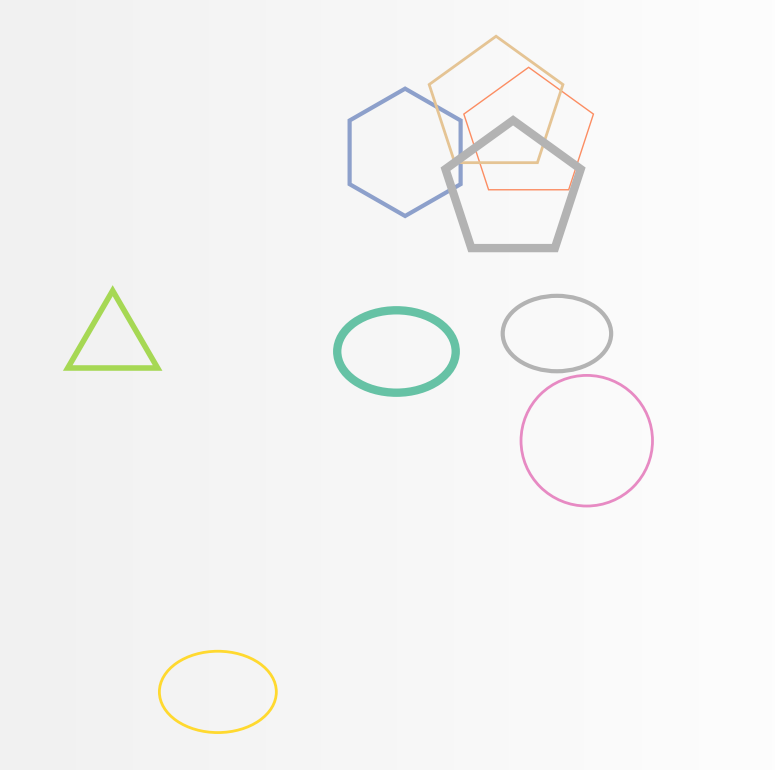[{"shape": "oval", "thickness": 3, "radius": 0.38, "center": [0.512, 0.544]}, {"shape": "pentagon", "thickness": 0.5, "radius": 0.44, "center": [0.682, 0.825]}, {"shape": "hexagon", "thickness": 1.5, "radius": 0.41, "center": [0.523, 0.802]}, {"shape": "circle", "thickness": 1, "radius": 0.42, "center": [0.757, 0.428]}, {"shape": "triangle", "thickness": 2, "radius": 0.33, "center": [0.145, 0.556]}, {"shape": "oval", "thickness": 1, "radius": 0.38, "center": [0.281, 0.101]}, {"shape": "pentagon", "thickness": 1, "radius": 0.45, "center": [0.64, 0.862]}, {"shape": "pentagon", "thickness": 3, "radius": 0.46, "center": [0.662, 0.752]}, {"shape": "oval", "thickness": 1.5, "radius": 0.35, "center": [0.719, 0.567]}]